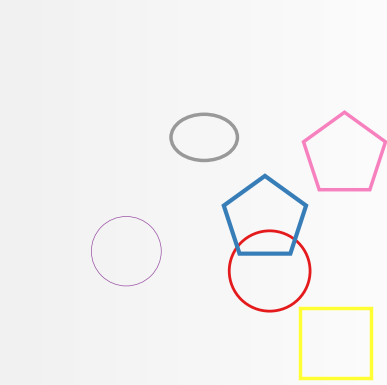[{"shape": "circle", "thickness": 2, "radius": 0.52, "center": [0.696, 0.296]}, {"shape": "pentagon", "thickness": 3, "radius": 0.56, "center": [0.684, 0.431]}, {"shape": "circle", "thickness": 0.5, "radius": 0.45, "center": [0.326, 0.347]}, {"shape": "square", "thickness": 2.5, "radius": 0.45, "center": [0.866, 0.11]}, {"shape": "pentagon", "thickness": 2.5, "radius": 0.56, "center": [0.889, 0.597]}, {"shape": "oval", "thickness": 2.5, "radius": 0.43, "center": [0.527, 0.643]}]